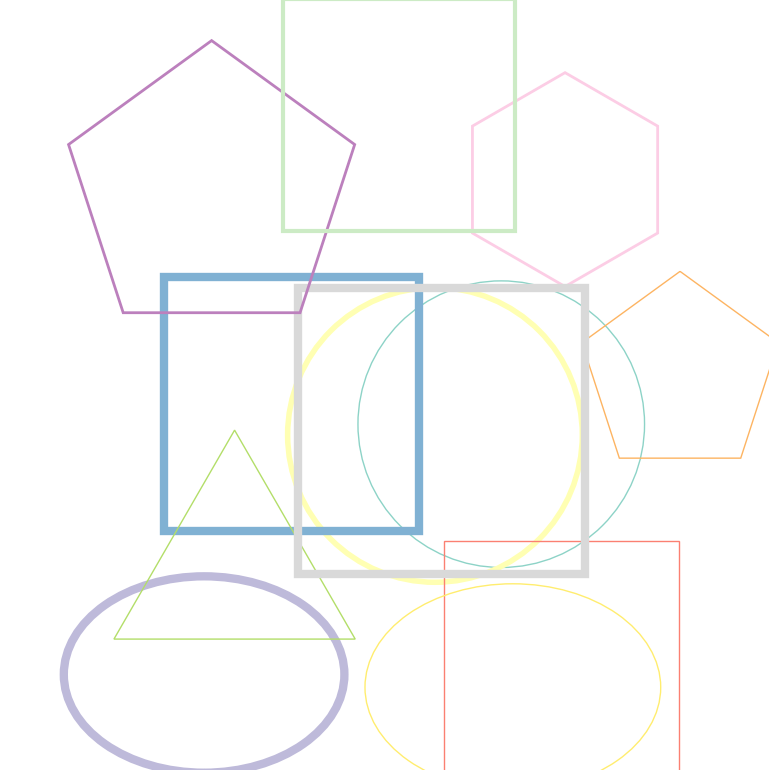[{"shape": "circle", "thickness": 0.5, "radius": 0.93, "center": [0.651, 0.449]}, {"shape": "circle", "thickness": 2, "radius": 0.96, "center": [0.565, 0.435]}, {"shape": "oval", "thickness": 3, "radius": 0.91, "center": [0.265, 0.124]}, {"shape": "square", "thickness": 0.5, "radius": 0.76, "center": [0.729, 0.144]}, {"shape": "square", "thickness": 3, "radius": 0.83, "center": [0.378, 0.475]}, {"shape": "pentagon", "thickness": 0.5, "radius": 0.67, "center": [0.883, 0.513]}, {"shape": "triangle", "thickness": 0.5, "radius": 0.9, "center": [0.305, 0.26]}, {"shape": "hexagon", "thickness": 1, "radius": 0.69, "center": [0.734, 0.767]}, {"shape": "square", "thickness": 3, "radius": 0.93, "center": [0.573, 0.44]}, {"shape": "pentagon", "thickness": 1, "radius": 0.98, "center": [0.275, 0.752]}, {"shape": "square", "thickness": 1.5, "radius": 0.75, "center": [0.518, 0.851]}, {"shape": "oval", "thickness": 0.5, "radius": 0.96, "center": [0.666, 0.107]}]